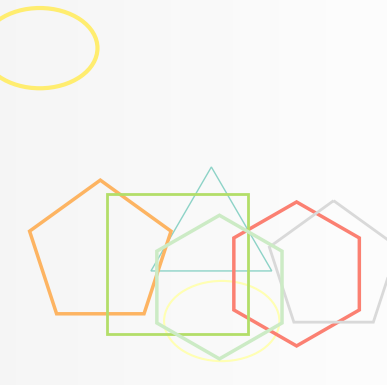[{"shape": "triangle", "thickness": 1, "radius": 0.9, "center": [0.545, 0.386]}, {"shape": "oval", "thickness": 1.5, "radius": 0.74, "center": [0.572, 0.166]}, {"shape": "hexagon", "thickness": 2.5, "radius": 0.93, "center": [0.765, 0.288]}, {"shape": "pentagon", "thickness": 2.5, "radius": 0.96, "center": [0.259, 0.34]}, {"shape": "square", "thickness": 2, "radius": 0.91, "center": [0.458, 0.313]}, {"shape": "pentagon", "thickness": 2, "radius": 0.87, "center": [0.861, 0.304]}, {"shape": "hexagon", "thickness": 2.5, "radius": 0.93, "center": [0.566, 0.254]}, {"shape": "oval", "thickness": 3, "radius": 0.74, "center": [0.103, 0.875]}]